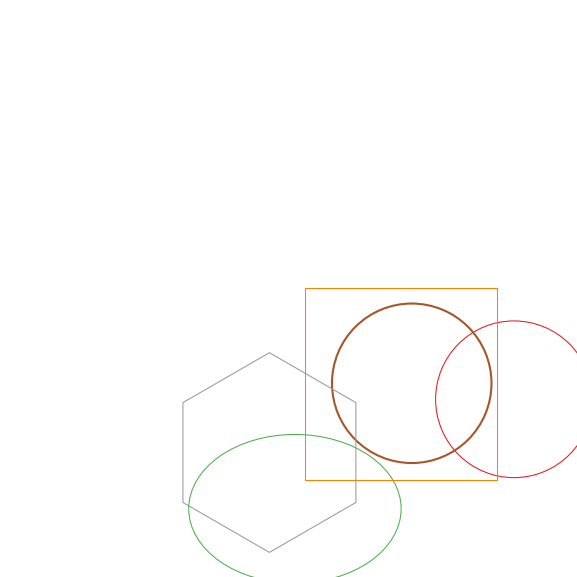[{"shape": "circle", "thickness": 0.5, "radius": 0.68, "center": [0.89, 0.308]}, {"shape": "oval", "thickness": 0.5, "radius": 0.92, "center": [0.511, 0.118]}, {"shape": "square", "thickness": 0.5, "radius": 0.83, "center": [0.695, 0.334]}, {"shape": "circle", "thickness": 1, "radius": 0.69, "center": [0.713, 0.335]}, {"shape": "hexagon", "thickness": 0.5, "radius": 0.86, "center": [0.467, 0.216]}]